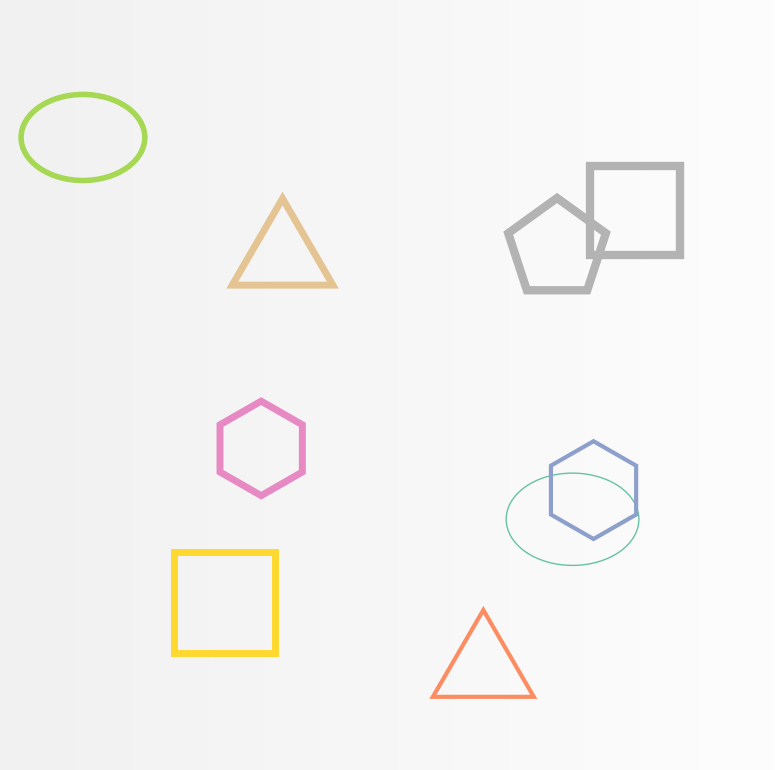[{"shape": "oval", "thickness": 0.5, "radius": 0.43, "center": [0.739, 0.326]}, {"shape": "triangle", "thickness": 1.5, "radius": 0.38, "center": [0.624, 0.133]}, {"shape": "hexagon", "thickness": 1.5, "radius": 0.32, "center": [0.766, 0.364]}, {"shape": "hexagon", "thickness": 2.5, "radius": 0.31, "center": [0.337, 0.418]}, {"shape": "oval", "thickness": 2, "radius": 0.4, "center": [0.107, 0.821]}, {"shape": "square", "thickness": 2.5, "radius": 0.33, "center": [0.29, 0.218]}, {"shape": "triangle", "thickness": 2.5, "radius": 0.37, "center": [0.365, 0.667]}, {"shape": "pentagon", "thickness": 3, "radius": 0.33, "center": [0.719, 0.677]}, {"shape": "square", "thickness": 3, "radius": 0.29, "center": [0.82, 0.726]}]